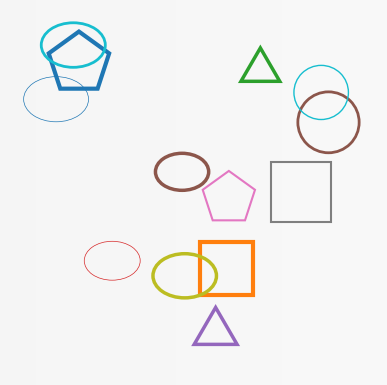[{"shape": "pentagon", "thickness": 3, "radius": 0.41, "center": [0.204, 0.836]}, {"shape": "oval", "thickness": 0.5, "radius": 0.42, "center": [0.145, 0.742]}, {"shape": "square", "thickness": 3, "radius": 0.34, "center": [0.584, 0.302]}, {"shape": "triangle", "thickness": 2.5, "radius": 0.29, "center": [0.672, 0.818]}, {"shape": "oval", "thickness": 0.5, "radius": 0.36, "center": [0.29, 0.323]}, {"shape": "triangle", "thickness": 2.5, "radius": 0.32, "center": [0.556, 0.137]}, {"shape": "circle", "thickness": 2, "radius": 0.4, "center": [0.848, 0.682]}, {"shape": "oval", "thickness": 2.5, "radius": 0.34, "center": [0.47, 0.554]}, {"shape": "pentagon", "thickness": 1.5, "radius": 0.35, "center": [0.591, 0.485]}, {"shape": "square", "thickness": 1.5, "radius": 0.39, "center": [0.776, 0.501]}, {"shape": "oval", "thickness": 2.5, "radius": 0.41, "center": [0.477, 0.284]}, {"shape": "circle", "thickness": 1, "radius": 0.35, "center": [0.829, 0.76]}, {"shape": "oval", "thickness": 2, "radius": 0.41, "center": [0.189, 0.883]}]